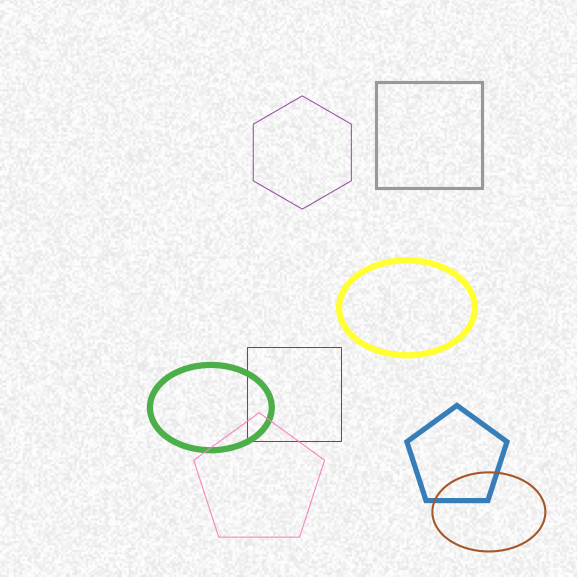[{"shape": "square", "thickness": 0.5, "radius": 0.41, "center": [0.509, 0.316]}, {"shape": "pentagon", "thickness": 2.5, "radius": 0.46, "center": [0.791, 0.206]}, {"shape": "oval", "thickness": 3, "radius": 0.53, "center": [0.365, 0.293]}, {"shape": "hexagon", "thickness": 0.5, "radius": 0.49, "center": [0.523, 0.735]}, {"shape": "oval", "thickness": 3, "radius": 0.59, "center": [0.705, 0.466]}, {"shape": "oval", "thickness": 1, "radius": 0.49, "center": [0.847, 0.113]}, {"shape": "pentagon", "thickness": 0.5, "radius": 0.6, "center": [0.449, 0.165]}, {"shape": "square", "thickness": 1.5, "radius": 0.46, "center": [0.742, 0.765]}]